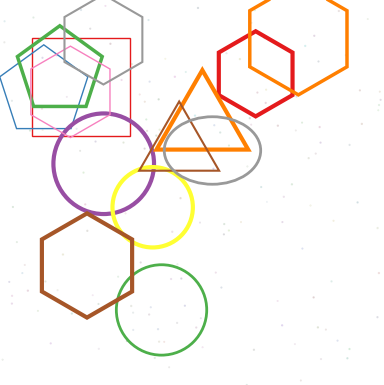[{"shape": "square", "thickness": 1, "radius": 0.64, "center": [0.21, 0.773]}, {"shape": "hexagon", "thickness": 3, "radius": 0.55, "center": [0.664, 0.808]}, {"shape": "pentagon", "thickness": 1, "radius": 0.6, "center": [0.114, 0.763]}, {"shape": "pentagon", "thickness": 2.5, "radius": 0.58, "center": [0.155, 0.817]}, {"shape": "circle", "thickness": 2, "radius": 0.59, "center": [0.42, 0.195]}, {"shape": "circle", "thickness": 3, "radius": 0.65, "center": [0.269, 0.575]}, {"shape": "triangle", "thickness": 3, "radius": 0.69, "center": [0.526, 0.68]}, {"shape": "hexagon", "thickness": 2.5, "radius": 0.73, "center": [0.775, 0.899]}, {"shape": "circle", "thickness": 3, "radius": 0.52, "center": [0.397, 0.462]}, {"shape": "hexagon", "thickness": 3, "radius": 0.68, "center": [0.226, 0.31]}, {"shape": "triangle", "thickness": 1.5, "radius": 0.6, "center": [0.465, 0.617]}, {"shape": "hexagon", "thickness": 1, "radius": 0.59, "center": [0.183, 0.761]}, {"shape": "oval", "thickness": 2, "radius": 0.63, "center": [0.552, 0.609]}, {"shape": "hexagon", "thickness": 1.5, "radius": 0.58, "center": [0.269, 0.897]}]